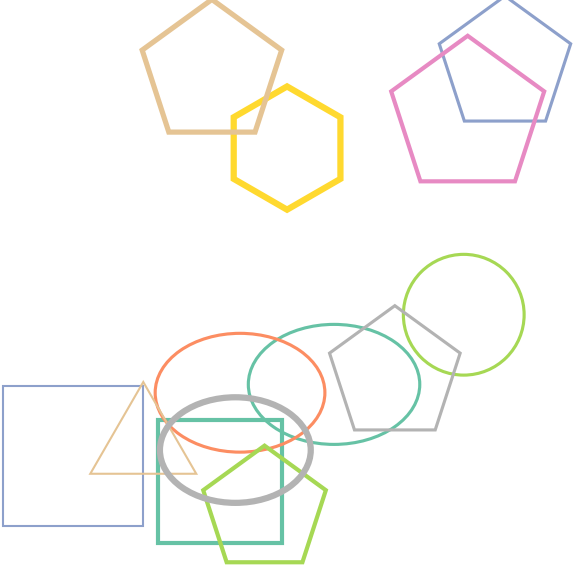[{"shape": "square", "thickness": 2, "radius": 0.53, "center": [0.381, 0.165]}, {"shape": "oval", "thickness": 1.5, "radius": 0.74, "center": [0.578, 0.334]}, {"shape": "oval", "thickness": 1.5, "radius": 0.73, "center": [0.416, 0.319]}, {"shape": "pentagon", "thickness": 1.5, "radius": 0.6, "center": [0.874, 0.886]}, {"shape": "square", "thickness": 1, "radius": 0.61, "center": [0.126, 0.21]}, {"shape": "pentagon", "thickness": 2, "radius": 0.7, "center": [0.81, 0.798]}, {"shape": "circle", "thickness": 1.5, "radius": 0.52, "center": [0.803, 0.454]}, {"shape": "pentagon", "thickness": 2, "radius": 0.56, "center": [0.458, 0.116]}, {"shape": "hexagon", "thickness": 3, "radius": 0.53, "center": [0.497, 0.743]}, {"shape": "pentagon", "thickness": 2.5, "radius": 0.63, "center": [0.367, 0.873]}, {"shape": "triangle", "thickness": 1, "radius": 0.53, "center": [0.248, 0.232]}, {"shape": "pentagon", "thickness": 1.5, "radius": 0.59, "center": [0.684, 0.351]}, {"shape": "oval", "thickness": 3, "radius": 0.65, "center": [0.408, 0.22]}]